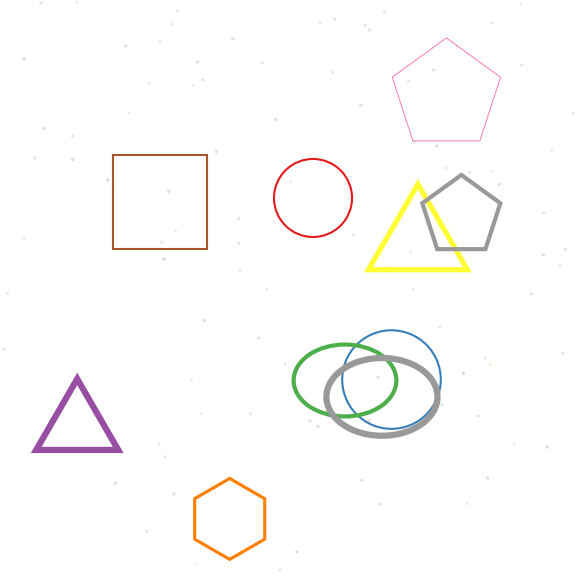[{"shape": "circle", "thickness": 1, "radius": 0.34, "center": [0.542, 0.656]}, {"shape": "circle", "thickness": 1, "radius": 0.43, "center": [0.678, 0.342]}, {"shape": "oval", "thickness": 2, "radius": 0.44, "center": [0.597, 0.34]}, {"shape": "triangle", "thickness": 3, "radius": 0.41, "center": [0.134, 0.261]}, {"shape": "hexagon", "thickness": 1.5, "radius": 0.35, "center": [0.398, 0.101]}, {"shape": "triangle", "thickness": 2.5, "radius": 0.49, "center": [0.724, 0.582]}, {"shape": "square", "thickness": 1, "radius": 0.41, "center": [0.278, 0.649]}, {"shape": "pentagon", "thickness": 0.5, "radius": 0.49, "center": [0.773, 0.835]}, {"shape": "oval", "thickness": 3, "radius": 0.48, "center": [0.661, 0.312]}, {"shape": "pentagon", "thickness": 2, "radius": 0.36, "center": [0.799, 0.625]}]